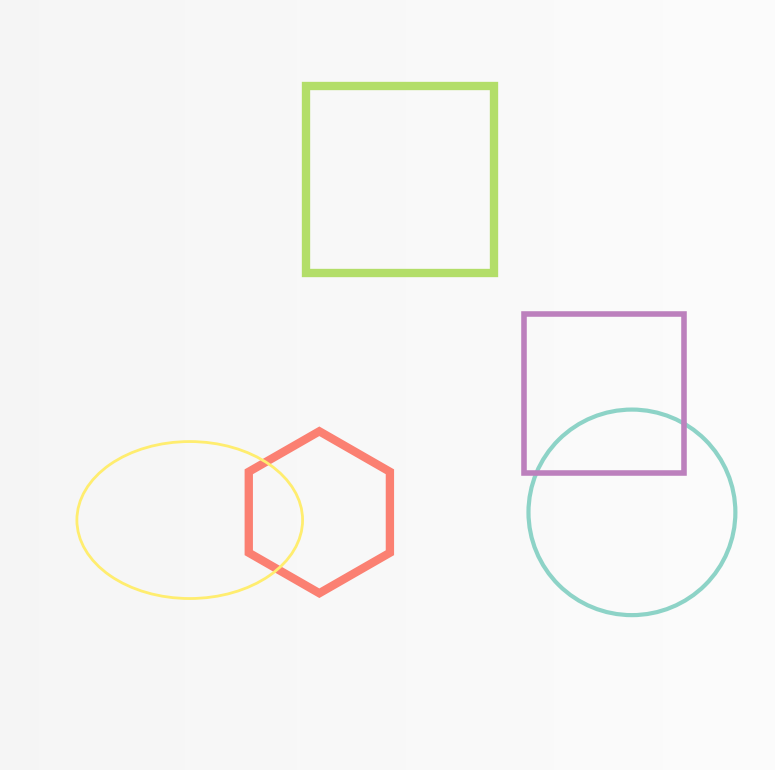[{"shape": "circle", "thickness": 1.5, "radius": 0.67, "center": [0.815, 0.335]}, {"shape": "hexagon", "thickness": 3, "radius": 0.53, "center": [0.412, 0.335]}, {"shape": "square", "thickness": 3, "radius": 0.61, "center": [0.516, 0.767]}, {"shape": "square", "thickness": 2, "radius": 0.52, "center": [0.78, 0.489]}, {"shape": "oval", "thickness": 1, "radius": 0.73, "center": [0.245, 0.325]}]